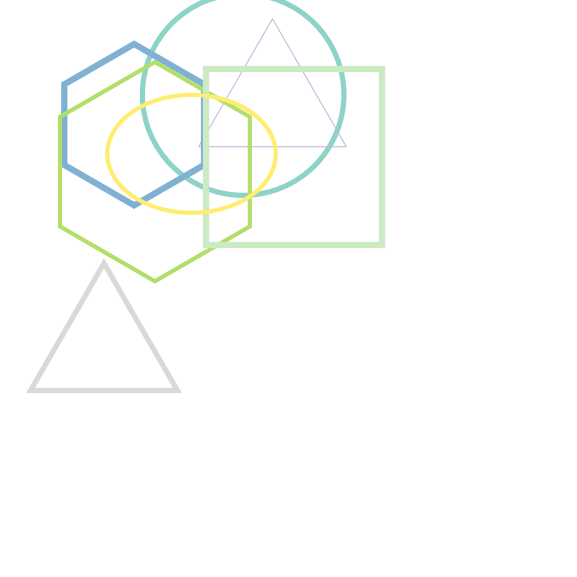[{"shape": "circle", "thickness": 2.5, "radius": 0.87, "center": [0.421, 0.835]}, {"shape": "triangle", "thickness": 0.5, "radius": 0.74, "center": [0.472, 0.819]}, {"shape": "hexagon", "thickness": 3, "radius": 0.7, "center": [0.232, 0.783]}, {"shape": "hexagon", "thickness": 2, "radius": 0.95, "center": [0.268, 0.702]}, {"shape": "triangle", "thickness": 2.5, "radius": 0.73, "center": [0.18, 0.396]}, {"shape": "square", "thickness": 3, "radius": 0.76, "center": [0.509, 0.727]}, {"shape": "oval", "thickness": 2, "radius": 0.73, "center": [0.332, 0.733]}]